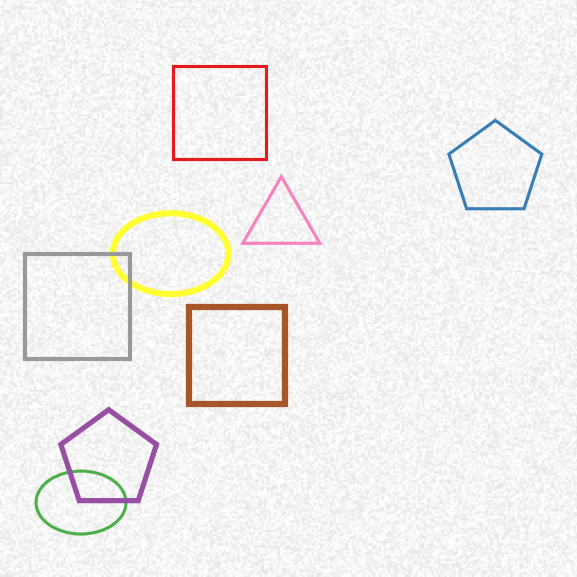[{"shape": "square", "thickness": 1.5, "radius": 0.4, "center": [0.38, 0.805]}, {"shape": "pentagon", "thickness": 1.5, "radius": 0.42, "center": [0.858, 0.706]}, {"shape": "oval", "thickness": 1.5, "radius": 0.39, "center": [0.14, 0.129]}, {"shape": "pentagon", "thickness": 2.5, "radius": 0.44, "center": [0.188, 0.203]}, {"shape": "oval", "thickness": 3, "radius": 0.5, "center": [0.296, 0.56]}, {"shape": "square", "thickness": 3, "radius": 0.42, "center": [0.411, 0.383]}, {"shape": "triangle", "thickness": 1.5, "radius": 0.38, "center": [0.487, 0.616]}, {"shape": "square", "thickness": 2, "radius": 0.45, "center": [0.135, 0.468]}]